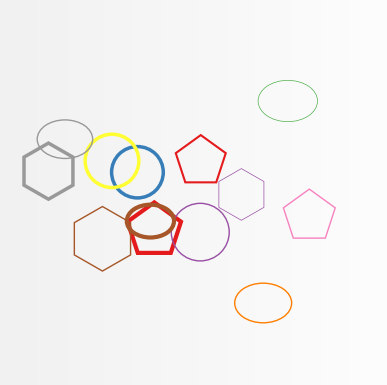[{"shape": "pentagon", "thickness": 3, "radius": 0.36, "center": [0.398, 0.402]}, {"shape": "pentagon", "thickness": 1.5, "radius": 0.34, "center": [0.518, 0.581]}, {"shape": "circle", "thickness": 2.5, "radius": 0.33, "center": [0.355, 0.553]}, {"shape": "oval", "thickness": 0.5, "radius": 0.38, "center": [0.743, 0.738]}, {"shape": "hexagon", "thickness": 0.5, "radius": 0.34, "center": [0.623, 0.495]}, {"shape": "circle", "thickness": 1, "radius": 0.37, "center": [0.517, 0.397]}, {"shape": "oval", "thickness": 1, "radius": 0.37, "center": [0.679, 0.213]}, {"shape": "circle", "thickness": 2.5, "radius": 0.35, "center": [0.289, 0.582]}, {"shape": "hexagon", "thickness": 1, "radius": 0.42, "center": [0.264, 0.38]}, {"shape": "oval", "thickness": 3, "radius": 0.3, "center": [0.388, 0.426]}, {"shape": "pentagon", "thickness": 1, "radius": 0.35, "center": [0.798, 0.438]}, {"shape": "hexagon", "thickness": 2.5, "radius": 0.36, "center": [0.125, 0.555]}, {"shape": "oval", "thickness": 1, "radius": 0.36, "center": [0.168, 0.638]}]